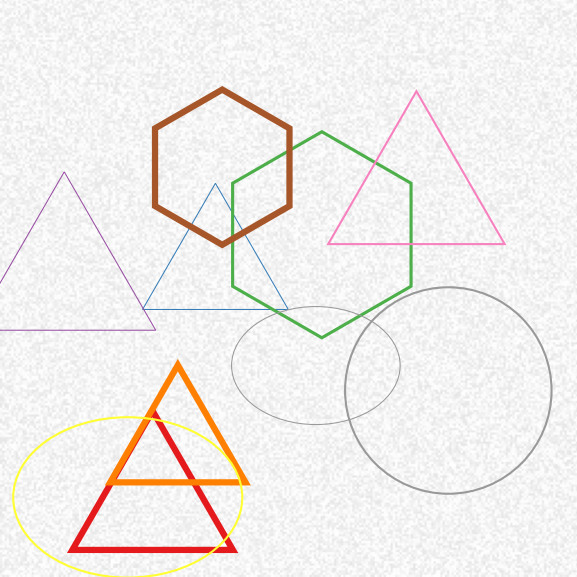[{"shape": "triangle", "thickness": 3, "radius": 0.8, "center": [0.264, 0.127]}, {"shape": "triangle", "thickness": 0.5, "radius": 0.73, "center": [0.373, 0.536]}, {"shape": "hexagon", "thickness": 1.5, "radius": 0.89, "center": [0.557, 0.593]}, {"shape": "triangle", "thickness": 0.5, "radius": 0.91, "center": [0.111, 0.519]}, {"shape": "triangle", "thickness": 3, "radius": 0.68, "center": [0.308, 0.232]}, {"shape": "oval", "thickness": 1, "radius": 0.99, "center": [0.221, 0.138]}, {"shape": "hexagon", "thickness": 3, "radius": 0.67, "center": [0.385, 0.71]}, {"shape": "triangle", "thickness": 1, "radius": 0.88, "center": [0.721, 0.665]}, {"shape": "oval", "thickness": 0.5, "radius": 0.73, "center": [0.547, 0.366]}, {"shape": "circle", "thickness": 1, "radius": 0.89, "center": [0.776, 0.323]}]